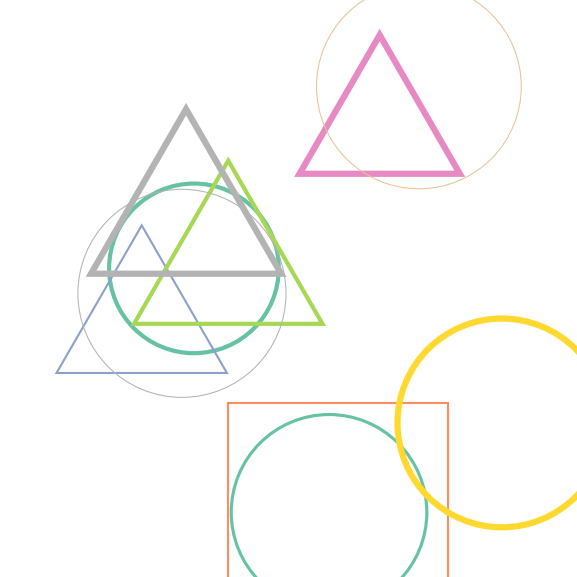[{"shape": "circle", "thickness": 2, "radius": 0.73, "center": [0.336, 0.534]}, {"shape": "circle", "thickness": 1.5, "radius": 0.85, "center": [0.57, 0.112]}, {"shape": "square", "thickness": 1, "radius": 0.95, "center": [0.585, 0.111]}, {"shape": "triangle", "thickness": 1, "radius": 0.85, "center": [0.245, 0.438]}, {"shape": "triangle", "thickness": 3, "radius": 0.8, "center": [0.657, 0.778]}, {"shape": "triangle", "thickness": 2, "radius": 0.94, "center": [0.395, 0.533]}, {"shape": "circle", "thickness": 3, "radius": 0.9, "center": [0.869, 0.267]}, {"shape": "circle", "thickness": 0.5, "radius": 0.89, "center": [0.725, 0.85]}, {"shape": "circle", "thickness": 0.5, "radius": 0.9, "center": [0.315, 0.491]}, {"shape": "triangle", "thickness": 3, "radius": 0.95, "center": [0.322, 0.62]}]